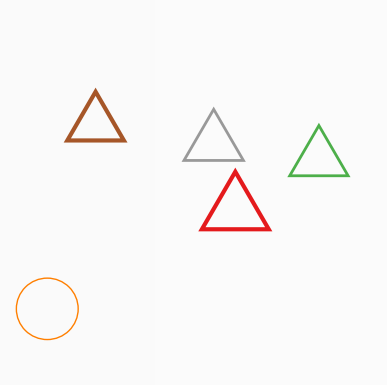[{"shape": "triangle", "thickness": 3, "radius": 0.5, "center": [0.607, 0.454]}, {"shape": "triangle", "thickness": 2, "radius": 0.43, "center": [0.823, 0.587]}, {"shape": "circle", "thickness": 1, "radius": 0.4, "center": [0.122, 0.198]}, {"shape": "triangle", "thickness": 3, "radius": 0.42, "center": [0.247, 0.677]}, {"shape": "triangle", "thickness": 2, "radius": 0.44, "center": [0.551, 0.628]}]